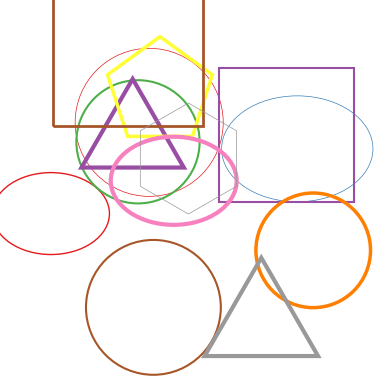[{"shape": "oval", "thickness": 1, "radius": 0.76, "center": [0.132, 0.445]}, {"shape": "circle", "thickness": 0.5, "radius": 0.96, "center": [0.387, 0.682]}, {"shape": "oval", "thickness": 0.5, "radius": 0.98, "center": [0.772, 0.613]}, {"shape": "circle", "thickness": 1.5, "radius": 0.8, "center": [0.358, 0.632]}, {"shape": "square", "thickness": 1.5, "radius": 0.87, "center": [0.745, 0.65]}, {"shape": "triangle", "thickness": 3, "radius": 0.77, "center": [0.345, 0.642]}, {"shape": "circle", "thickness": 2.5, "radius": 0.74, "center": [0.814, 0.35]}, {"shape": "pentagon", "thickness": 2.5, "radius": 0.72, "center": [0.415, 0.762]}, {"shape": "circle", "thickness": 1.5, "radius": 0.88, "center": [0.398, 0.202]}, {"shape": "square", "thickness": 2, "radius": 0.97, "center": [0.332, 0.867]}, {"shape": "oval", "thickness": 3, "radius": 0.82, "center": [0.451, 0.53]}, {"shape": "hexagon", "thickness": 0.5, "radius": 0.72, "center": [0.489, 0.588]}, {"shape": "triangle", "thickness": 3, "radius": 0.85, "center": [0.679, 0.16]}]